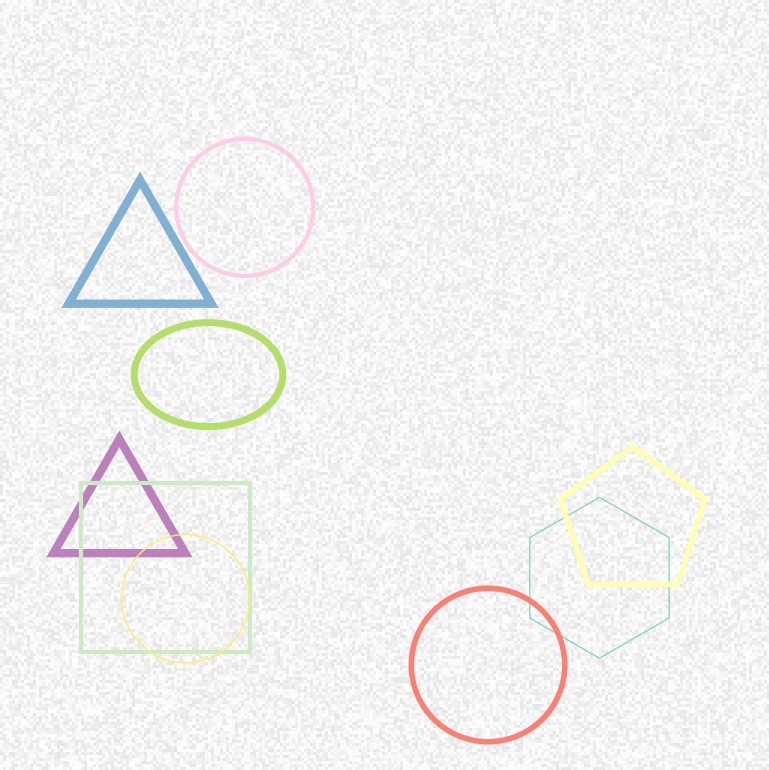[{"shape": "hexagon", "thickness": 0.5, "radius": 0.52, "center": [0.779, 0.25]}, {"shape": "pentagon", "thickness": 2, "radius": 0.49, "center": [0.822, 0.321]}, {"shape": "circle", "thickness": 2, "radius": 0.5, "center": [0.634, 0.136]}, {"shape": "triangle", "thickness": 3, "radius": 0.54, "center": [0.182, 0.659]}, {"shape": "oval", "thickness": 2.5, "radius": 0.48, "center": [0.271, 0.514]}, {"shape": "circle", "thickness": 1.5, "radius": 0.44, "center": [0.318, 0.731]}, {"shape": "triangle", "thickness": 3, "radius": 0.49, "center": [0.155, 0.331]}, {"shape": "square", "thickness": 1.5, "radius": 0.55, "center": [0.214, 0.263]}, {"shape": "circle", "thickness": 0.5, "radius": 0.42, "center": [0.241, 0.223]}]